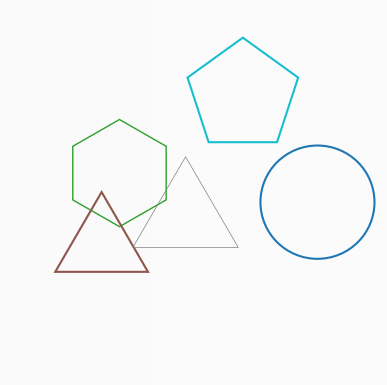[{"shape": "circle", "thickness": 1.5, "radius": 0.74, "center": [0.819, 0.475]}, {"shape": "hexagon", "thickness": 1, "radius": 0.7, "center": [0.308, 0.55]}, {"shape": "triangle", "thickness": 1.5, "radius": 0.69, "center": [0.262, 0.363]}, {"shape": "triangle", "thickness": 0.5, "radius": 0.79, "center": [0.479, 0.436]}, {"shape": "pentagon", "thickness": 1.5, "radius": 0.75, "center": [0.627, 0.752]}]